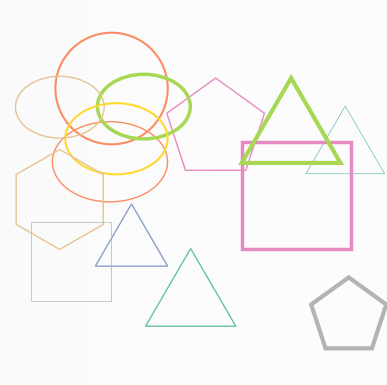[{"shape": "triangle", "thickness": 0.5, "radius": 0.59, "center": [0.891, 0.607]}, {"shape": "triangle", "thickness": 1, "radius": 0.67, "center": [0.492, 0.22]}, {"shape": "oval", "thickness": 1, "radius": 0.74, "center": [0.284, 0.58]}, {"shape": "circle", "thickness": 1.5, "radius": 0.72, "center": [0.288, 0.77]}, {"shape": "triangle", "thickness": 1, "radius": 0.54, "center": [0.339, 0.363]}, {"shape": "square", "thickness": 2.5, "radius": 0.7, "center": [0.765, 0.492]}, {"shape": "pentagon", "thickness": 1, "radius": 0.66, "center": [0.557, 0.665]}, {"shape": "triangle", "thickness": 3, "radius": 0.74, "center": [0.751, 0.65]}, {"shape": "oval", "thickness": 2.5, "radius": 0.6, "center": [0.371, 0.723]}, {"shape": "oval", "thickness": 1.5, "radius": 0.66, "center": [0.3, 0.64]}, {"shape": "oval", "thickness": 1, "radius": 0.57, "center": [0.154, 0.722]}, {"shape": "hexagon", "thickness": 1, "radius": 0.65, "center": [0.154, 0.482]}, {"shape": "pentagon", "thickness": 3, "radius": 0.51, "center": [0.9, 0.178]}, {"shape": "square", "thickness": 0.5, "radius": 0.51, "center": [0.184, 0.32]}]